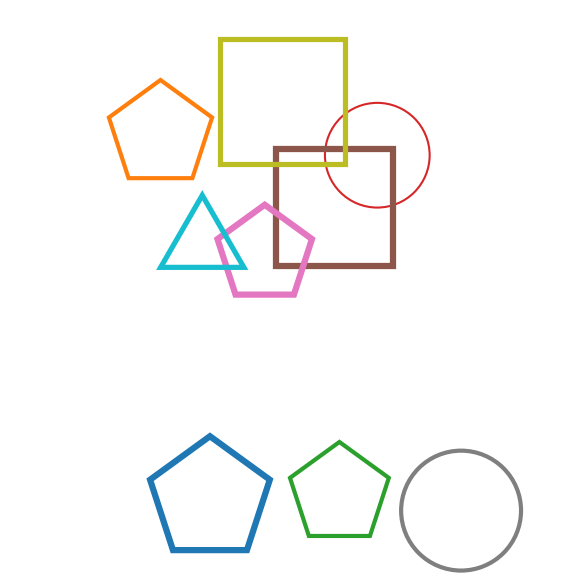[{"shape": "pentagon", "thickness": 3, "radius": 0.54, "center": [0.364, 0.135]}, {"shape": "pentagon", "thickness": 2, "radius": 0.47, "center": [0.278, 0.767]}, {"shape": "pentagon", "thickness": 2, "radius": 0.45, "center": [0.588, 0.144]}, {"shape": "circle", "thickness": 1, "radius": 0.45, "center": [0.653, 0.73]}, {"shape": "square", "thickness": 3, "radius": 0.51, "center": [0.579, 0.64]}, {"shape": "pentagon", "thickness": 3, "radius": 0.43, "center": [0.458, 0.559]}, {"shape": "circle", "thickness": 2, "radius": 0.52, "center": [0.798, 0.115]}, {"shape": "square", "thickness": 2.5, "radius": 0.54, "center": [0.49, 0.824]}, {"shape": "triangle", "thickness": 2.5, "radius": 0.42, "center": [0.35, 0.578]}]